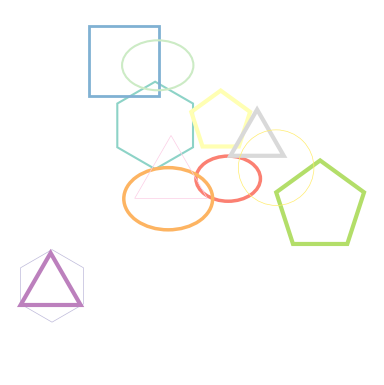[{"shape": "hexagon", "thickness": 1.5, "radius": 0.57, "center": [0.403, 0.674]}, {"shape": "pentagon", "thickness": 3, "radius": 0.4, "center": [0.573, 0.684]}, {"shape": "hexagon", "thickness": 0.5, "radius": 0.47, "center": [0.135, 0.257]}, {"shape": "oval", "thickness": 2.5, "radius": 0.42, "center": [0.593, 0.536]}, {"shape": "square", "thickness": 2, "radius": 0.45, "center": [0.322, 0.841]}, {"shape": "oval", "thickness": 2.5, "radius": 0.58, "center": [0.437, 0.484]}, {"shape": "pentagon", "thickness": 3, "radius": 0.6, "center": [0.831, 0.463]}, {"shape": "triangle", "thickness": 0.5, "radius": 0.54, "center": [0.444, 0.539]}, {"shape": "triangle", "thickness": 3, "radius": 0.4, "center": [0.668, 0.635]}, {"shape": "triangle", "thickness": 3, "radius": 0.45, "center": [0.131, 0.253]}, {"shape": "oval", "thickness": 1.5, "radius": 0.46, "center": [0.41, 0.83]}, {"shape": "circle", "thickness": 0.5, "radius": 0.49, "center": [0.717, 0.565]}]